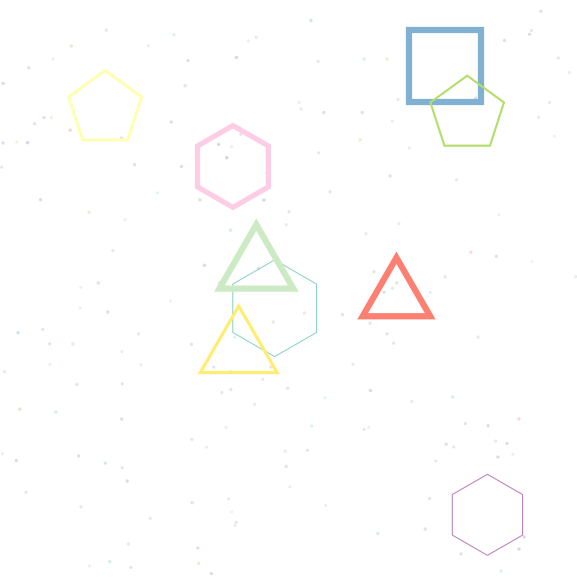[{"shape": "hexagon", "thickness": 0.5, "radius": 0.42, "center": [0.476, 0.465]}, {"shape": "pentagon", "thickness": 1.5, "radius": 0.33, "center": [0.182, 0.811]}, {"shape": "triangle", "thickness": 3, "radius": 0.34, "center": [0.686, 0.485]}, {"shape": "square", "thickness": 3, "radius": 0.31, "center": [0.771, 0.885]}, {"shape": "pentagon", "thickness": 1, "radius": 0.34, "center": [0.809, 0.801]}, {"shape": "hexagon", "thickness": 2.5, "radius": 0.35, "center": [0.403, 0.711]}, {"shape": "hexagon", "thickness": 0.5, "radius": 0.35, "center": [0.844, 0.108]}, {"shape": "triangle", "thickness": 3, "radius": 0.37, "center": [0.444, 0.536]}, {"shape": "triangle", "thickness": 1.5, "radius": 0.38, "center": [0.413, 0.392]}]